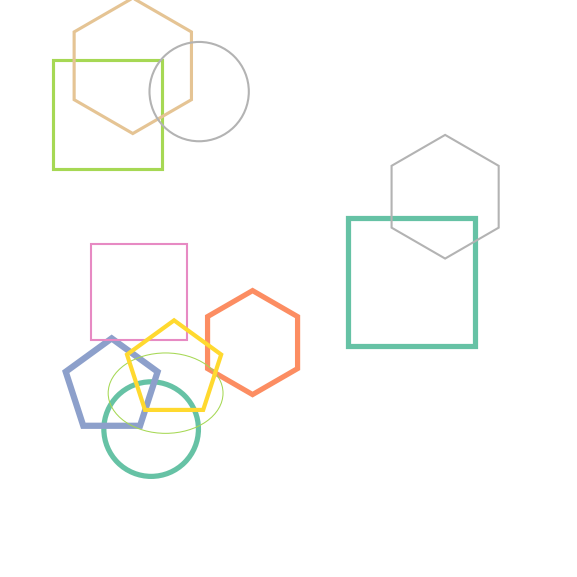[{"shape": "circle", "thickness": 2.5, "radius": 0.41, "center": [0.262, 0.256]}, {"shape": "square", "thickness": 2.5, "radius": 0.55, "center": [0.713, 0.511]}, {"shape": "hexagon", "thickness": 2.5, "radius": 0.45, "center": [0.437, 0.406]}, {"shape": "pentagon", "thickness": 3, "radius": 0.42, "center": [0.193, 0.33]}, {"shape": "square", "thickness": 1, "radius": 0.42, "center": [0.241, 0.494]}, {"shape": "oval", "thickness": 0.5, "radius": 0.5, "center": [0.287, 0.318]}, {"shape": "square", "thickness": 1.5, "radius": 0.47, "center": [0.187, 0.801]}, {"shape": "pentagon", "thickness": 2, "radius": 0.43, "center": [0.301, 0.359]}, {"shape": "hexagon", "thickness": 1.5, "radius": 0.59, "center": [0.23, 0.885]}, {"shape": "circle", "thickness": 1, "radius": 0.43, "center": [0.345, 0.841]}, {"shape": "hexagon", "thickness": 1, "radius": 0.54, "center": [0.771, 0.658]}]